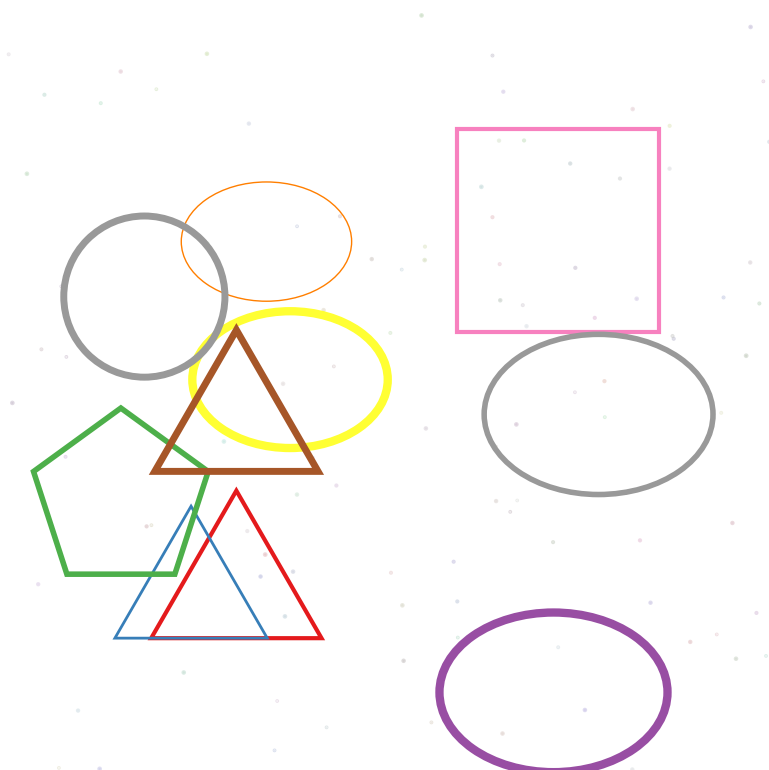[{"shape": "triangle", "thickness": 1.5, "radius": 0.64, "center": [0.307, 0.235]}, {"shape": "triangle", "thickness": 1, "radius": 0.57, "center": [0.248, 0.228]}, {"shape": "pentagon", "thickness": 2, "radius": 0.6, "center": [0.157, 0.351]}, {"shape": "oval", "thickness": 3, "radius": 0.74, "center": [0.719, 0.101]}, {"shape": "oval", "thickness": 0.5, "radius": 0.55, "center": [0.346, 0.686]}, {"shape": "oval", "thickness": 3, "radius": 0.63, "center": [0.377, 0.507]}, {"shape": "triangle", "thickness": 2.5, "radius": 0.61, "center": [0.307, 0.449]}, {"shape": "square", "thickness": 1.5, "radius": 0.66, "center": [0.725, 0.701]}, {"shape": "oval", "thickness": 2, "radius": 0.74, "center": [0.777, 0.462]}, {"shape": "circle", "thickness": 2.5, "radius": 0.52, "center": [0.187, 0.615]}]